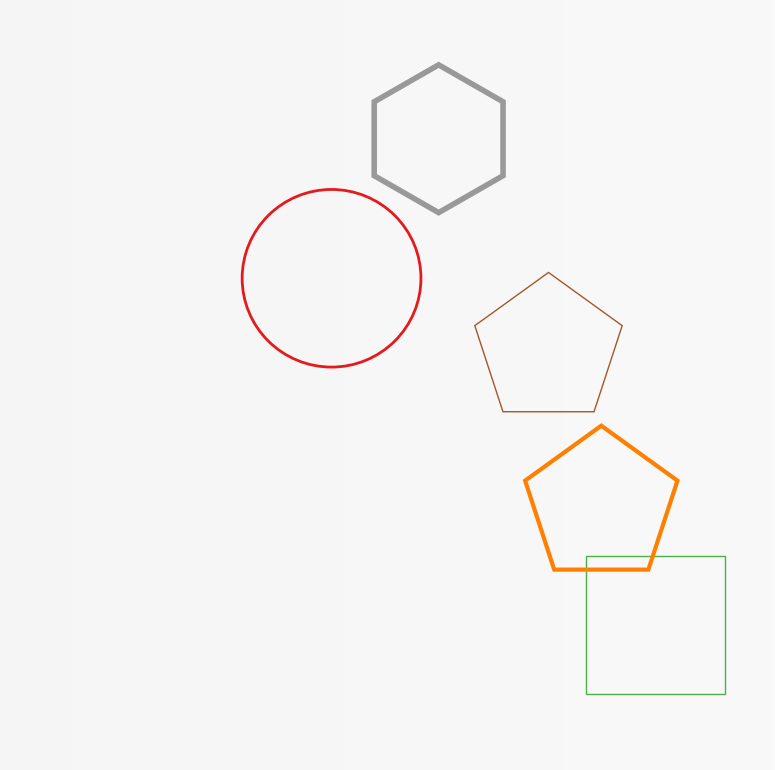[{"shape": "circle", "thickness": 1, "radius": 0.58, "center": [0.428, 0.639]}, {"shape": "square", "thickness": 0.5, "radius": 0.45, "center": [0.846, 0.188]}, {"shape": "pentagon", "thickness": 1.5, "radius": 0.52, "center": [0.776, 0.344]}, {"shape": "pentagon", "thickness": 0.5, "radius": 0.5, "center": [0.708, 0.546]}, {"shape": "hexagon", "thickness": 2, "radius": 0.48, "center": [0.566, 0.82]}]